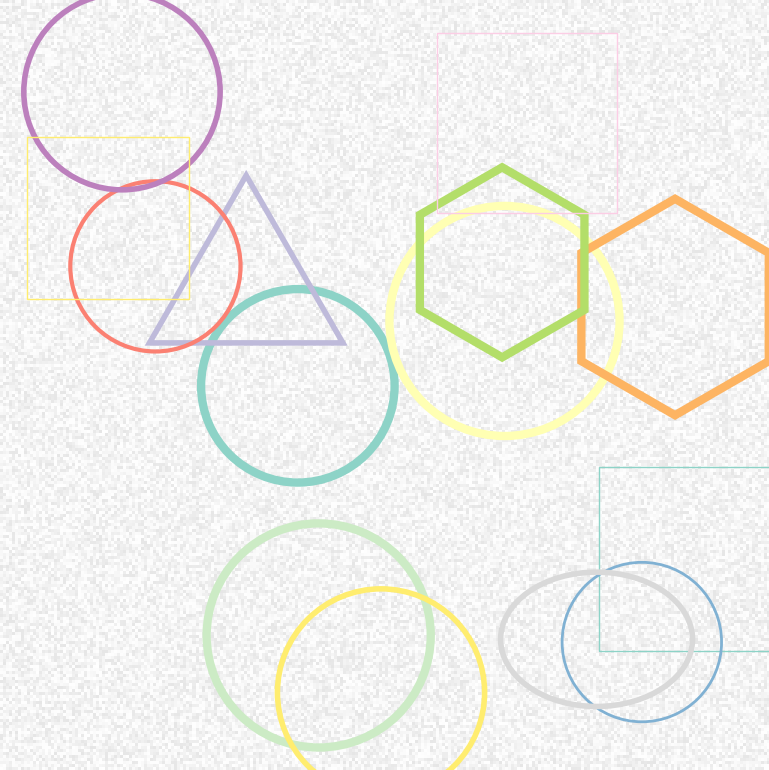[{"shape": "circle", "thickness": 3, "radius": 0.63, "center": [0.387, 0.499]}, {"shape": "square", "thickness": 0.5, "radius": 0.6, "center": [0.897, 0.274]}, {"shape": "circle", "thickness": 3, "radius": 0.75, "center": [0.655, 0.583]}, {"shape": "triangle", "thickness": 2, "radius": 0.72, "center": [0.32, 0.627]}, {"shape": "circle", "thickness": 1.5, "radius": 0.55, "center": [0.202, 0.654]}, {"shape": "circle", "thickness": 1, "radius": 0.52, "center": [0.834, 0.166]}, {"shape": "hexagon", "thickness": 3, "radius": 0.7, "center": [0.877, 0.601]}, {"shape": "hexagon", "thickness": 3, "radius": 0.62, "center": [0.652, 0.659]}, {"shape": "square", "thickness": 0.5, "radius": 0.58, "center": [0.685, 0.84]}, {"shape": "oval", "thickness": 2, "radius": 0.62, "center": [0.775, 0.17]}, {"shape": "circle", "thickness": 2, "radius": 0.64, "center": [0.158, 0.881]}, {"shape": "circle", "thickness": 3, "radius": 0.73, "center": [0.414, 0.175]}, {"shape": "circle", "thickness": 2, "radius": 0.67, "center": [0.495, 0.101]}, {"shape": "square", "thickness": 0.5, "radius": 0.53, "center": [0.14, 0.717]}]